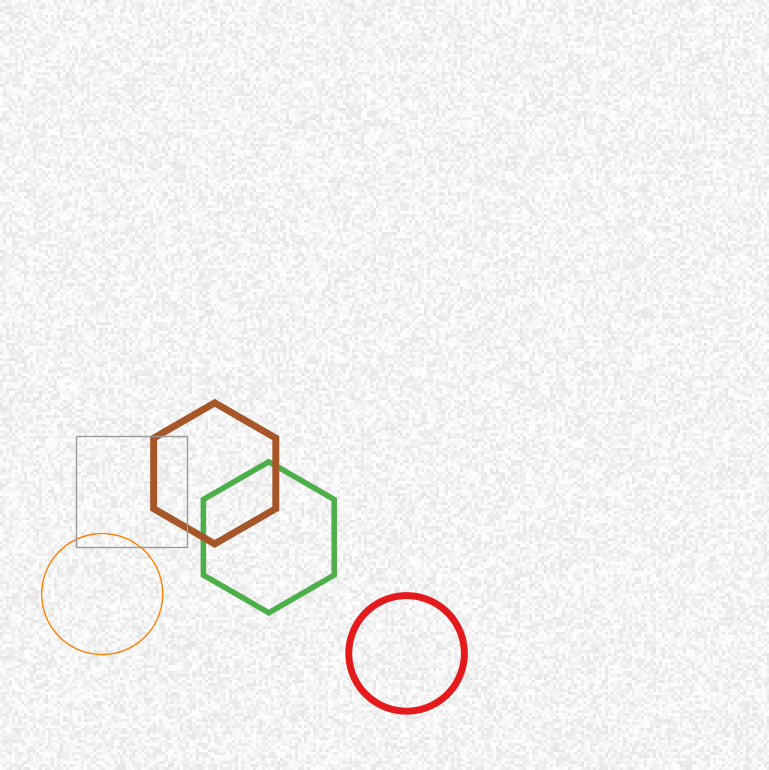[{"shape": "circle", "thickness": 2.5, "radius": 0.38, "center": [0.528, 0.151]}, {"shape": "hexagon", "thickness": 2, "radius": 0.49, "center": [0.349, 0.302]}, {"shape": "circle", "thickness": 0.5, "radius": 0.39, "center": [0.133, 0.229]}, {"shape": "hexagon", "thickness": 2.5, "radius": 0.46, "center": [0.279, 0.385]}, {"shape": "square", "thickness": 0.5, "radius": 0.36, "center": [0.171, 0.361]}]